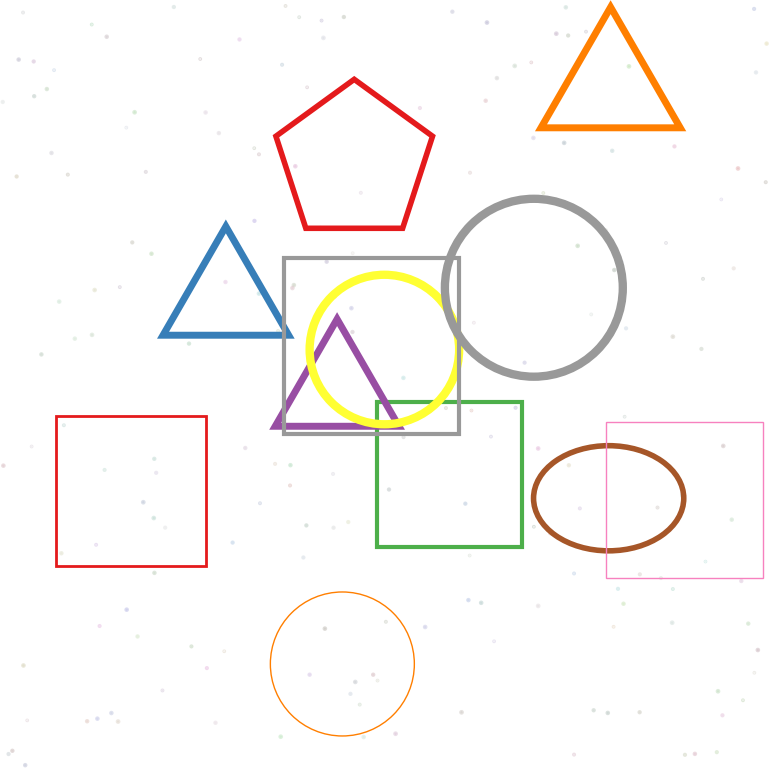[{"shape": "square", "thickness": 1, "radius": 0.49, "center": [0.17, 0.362]}, {"shape": "pentagon", "thickness": 2, "radius": 0.53, "center": [0.46, 0.79]}, {"shape": "triangle", "thickness": 2.5, "radius": 0.47, "center": [0.293, 0.612]}, {"shape": "square", "thickness": 1.5, "radius": 0.47, "center": [0.583, 0.384]}, {"shape": "triangle", "thickness": 2.5, "radius": 0.46, "center": [0.438, 0.493]}, {"shape": "circle", "thickness": 0.5, "radius": 0.47, "center": [0.445, 0.138]}, {"shape": "triangle", "thickness": 2.5, "radius": 0.52, "center": [0.793, 0.886]}, {"shape": "circle", "thickness": 3, "radius": 0.49, "center": [0.499, 0.546]}, {"shape": "oval", "thickness": 2, "radius": 0.49, "center": [0.79, 0.353]}, {"shape": "square", "thickness": 0.5, "radius": 0.51, "center": [0.889, 0.351]}, {"shape": "circle", "thickness": 3, "radius": 0.58, "center": [0.693, 0.626]}, {"shape": "square", "thickness": 1.5, "radius": 0.57, "center": [0.483, 0.55]}]